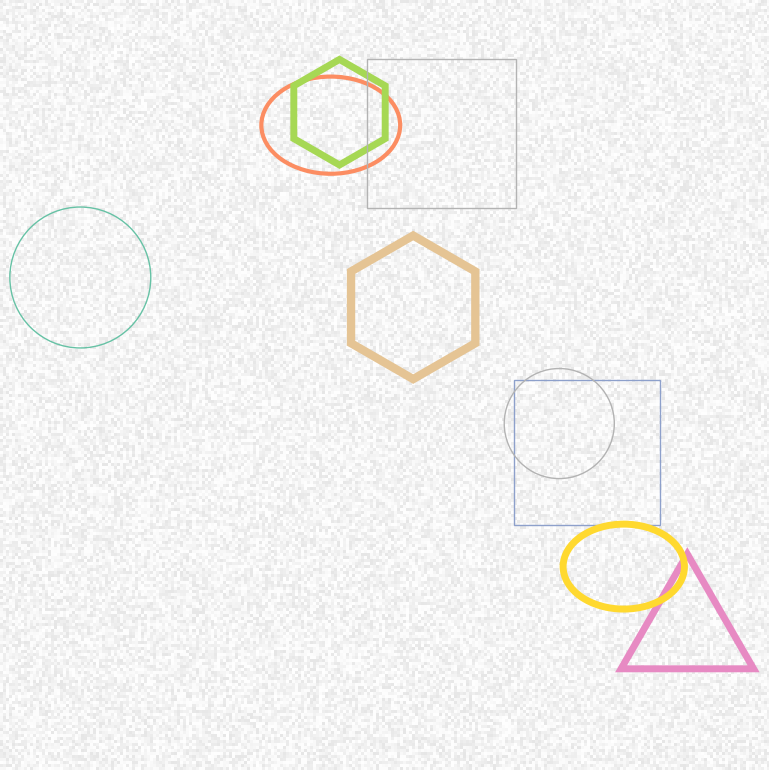[{"shape": "circle", "thickness": 0.5, "radius": 0.46, "center": [0.104, 0.64]}, {"shape": "oval", "thickness": 1.5, "radius": 0.45, "center": [0.43, 0.837]}, {"shape": "square", "thickness": 0.5, "radius": 0.47, "center": [0.762, 0.412]}, {"shape": "triangle", "thickness": 2.5, "radius": 0.5, "center": [0.893, 0.181]}, {"shape": "hexagon", "thickness": 2.5, "radius": 0.34, "center": [0.441, 0.854]}, {"shape": "oval", "thickness": 2.5, "radius": 0.39, "center": [0.81, 0.264]}, {"shape": "hexagon", "thickness": 3, "radius": 0.47, "center": [0.537, 0.601]}, {"shape": "square", "thickness": 0.5, "radius": 0.48, "center": [0.573, 0.827]}, {"shape": "circle", "thickness": 0.5, "radius": 0.36, "center": [0.726, 0.45]}]